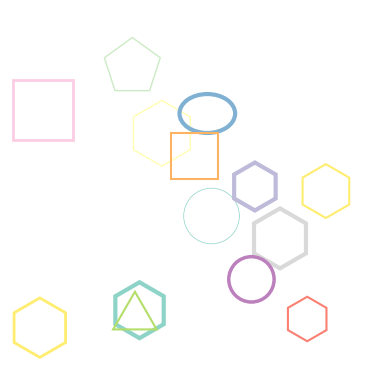[{"shape": "hexagon", "thickness": 3, "radius": 0.36, "center": [0.362, 0.194]}, {"shape": "circle", "thickness": 0.5, "radius": 0.36, "center": [0.549, 0.439]}, {"shape": "hexagon", "thickness": 1, "radius": 0.43, "center": [0.42, 0.654]}, {"shape": "hexagon", "thickness": 3, "radius": 0.31, "center": [0.662, 0.516]}, {"shape": "hexagon", "thickness": 1.5, "radius": 0.29, "center": [0.798, 0.171]}, {"shape": "oval", "thickness": 3, "radius": 0.36, "center": [0.538, 0.705]}, {"shape": "square", "thickness": 1.5, "radius": 0.3, "center": [0.505, 0.595]}, {"shape": "triangle", "thickness": 1.5, "radius": 0.33, "center": [0.35, 0.177]}, {"shape": "square", "thickness": 2, "radius": 0.39, "center": [0.111, 0.713]}, {"shape": "hexagon", "thickness": 3, "radius": 0.39, "center": [0.727, 0.381]}, {"shape": "circle", "thickness": 2.5, "radius": 0.29, "center": [0.653, 0.274]}, {"shape": "pentagon", "thickness": 1, "radius": 0.38, "center": [0.344, 0.826]}, {"shape": "hexagon", "thickness": 2, "radius": 0.39, "center": [0.103, 0.149]}, {"shape": "hexagon", "thickness": 1.5, "radius": 0.35, "center": [0.846, 0.504]}]